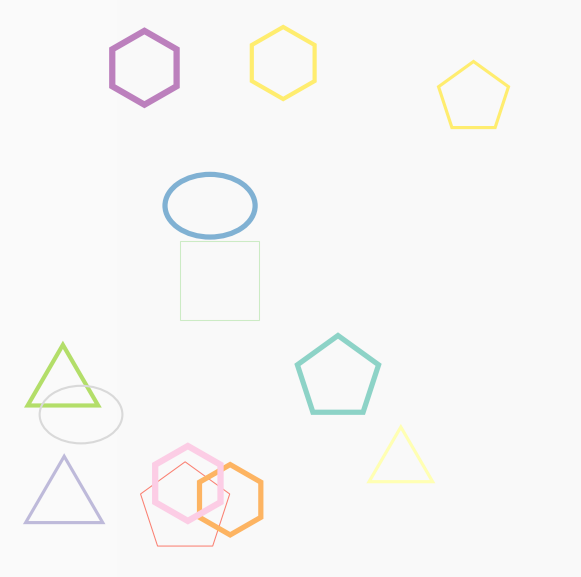[{"shape": "pentagon", "thickness": 2.5, "radius": 0.37, "center": [0.581, 0.345]}, {"shape": "triangle", "thickness": 1.5, "radius": 0.32, "center": [0.69, 0.197]}, {"shape": "triangle", "thickness": 1.5, "radius": 0.38, "center": [0.11, 0.132]}, {"shape": "pentagon", "thickness": 0.5, "radius": 0.4, "center": [0.319, 0.119]}, {"shape": "oval", "thickness": 2.5, "radius": 0.39, "center": [0.361, 0.643]}, {"shape": "hexagon", "thickness": 2.5, "radius": 0.3, "center": [0.396, 0.134]}, {"shape": "triangle", "thickness": 2, "radius": 0.35, "center": [0.108, 0.332]}, {"shape": "hexagon", "thickness": 3, "radius": 0.32, "center": [0.323, 0.162]}, {"shape": "oval", "thickness": 1, "radius": 0.36, "center": [0.139, 0.281]}, {"shape": "hexagon", "thickness": 3, "radius": 0.32, "center": [0.248, 0.882]}, {"shape": "square", "thickness": 0.5, "radius": 0.34, "center": [0.378, 0.513]}, {"shape": "pentagon", "thickness": 1.5, "radius": 0.32, "center": [0.815, 0.829]}, {"shape": "hexagon", "thickness": 2, "radius": 0.31, "center": [0.487, 0.89]}]